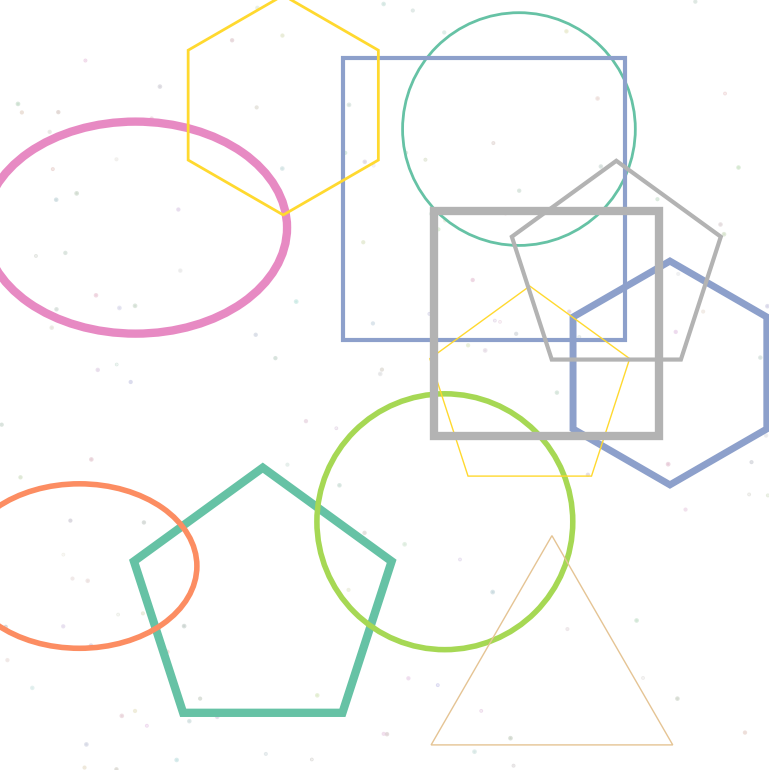[{"shape": "pentagon", "thickness": 3, "radius": 0.88, "center": [0.341, 0.217]}, {"shape": "circle", "thickness": 1, "radius": 0.76, "center": [0.674, 0.832]}, {"shape": "oval", "thickness": 2, "radius": 0.76, "center": [0.103, 0.265]}, {"shape": "square", "thickness": 1.5, "radius": 0.92, "center": [0.628, 0.741]}, {"shape": "hexagon", "thickness": 2.5, "radius": 0.73, "center": [0.87, 0.516]}, {"shape": "oval", "thickness": 3, "radius": 0.98, "center": [0.176, 0.704]}, {"shape": "circle", "thickness": 2, "radius": 0.83, "center": [0.578, 0.322]}, {"shape": "hexagon", "thickness": 1, "radius": 0.71, "center": [0.368, 0.863]}, {"shape": "pentagon", "thickness": 0.5, "radius": 0.68, "center": [0.688, 0.492]}, {"shape": "triangle", "thickness": 0.5, "radius": 0.91, "center": [0.717, 0.123]}, {"shape": "pentagon", "thickness": 1.5, "radius": 0.71, "center": [0.8, 0.648]}, {"shape": "square", "thickness": 3, "radius": 0.73, "center": [0.709, 0.58]}]